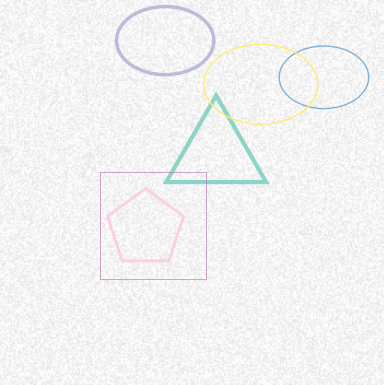[{"shape": "triangle", "thickness": 3, "radius": 0.75, "center": [0.562, 0.602]}, {"shape": "oval", "thickness": 2.5, "radius": 0.63, "center": [0.429, 0.895]}, {"shape": "oval", "thickness": 1, "radius": 0.58, "center": [0.841, 0.799]}, {"shape": "pentagon", "thickness": 2, "radius": 0.52, "center": [0.378, 0.406]}, {"shape": "square", "thickness": 0.5, "radius": 0.69, "center": [0.397, 0.414]}, {"shape": "oval", "thickness": 1, "radius": 0.74, "center": [0.677, 0.781]}]